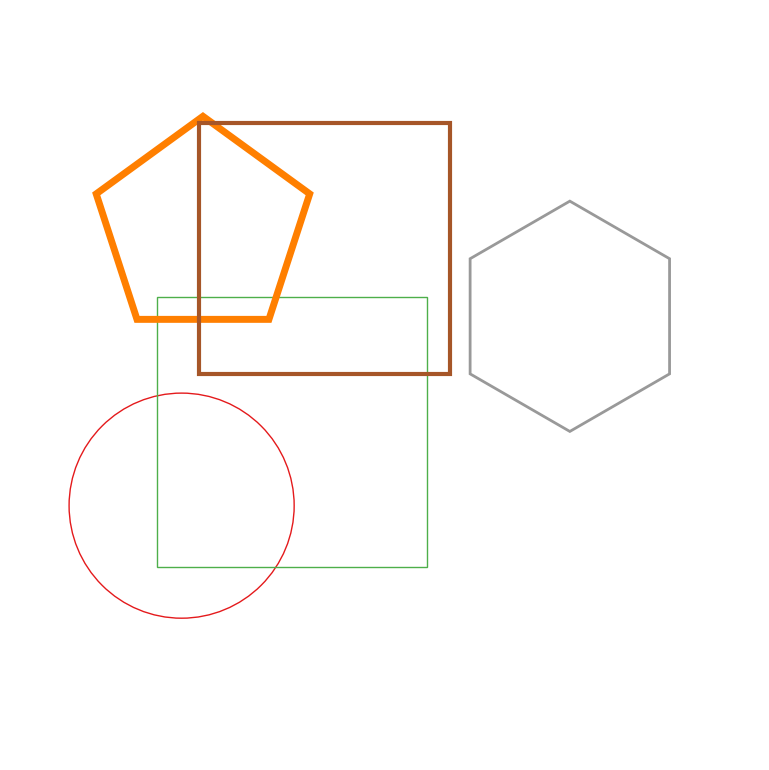[{"shape": "circle", "thickness": 0.5, "radius": 0.73, "center": [0.236, 0.343]}, {"shape": "square", "thickness": 0.5, "radius": 0.88, "center": [0.379, 0.439]}, {"shape": "pentagon", "thickness": 2.5, "radius": 0.73, "center": [0.264, 0.703]}, {"shape": "square", "thickness": 1.5, "radius": 0.81, "center": [0.421, 0.677]}, {"shape": "hexagon", "thickness": 1, "radius": 0.75, "center": [0.74, 0.589]}]